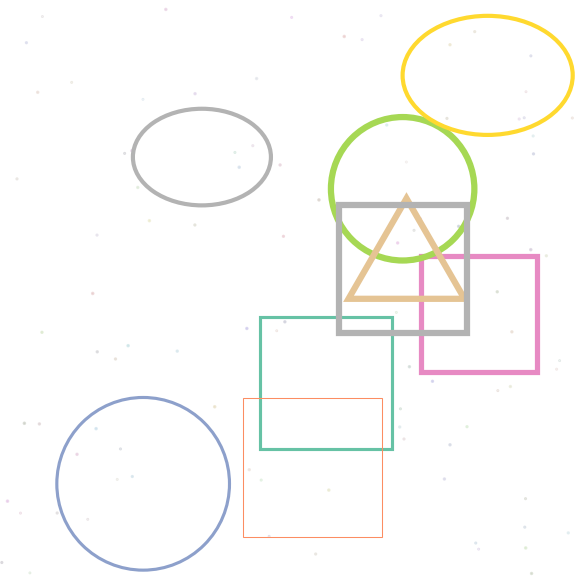[{"shape": "square", "thickness": 1.5, "radius": 0.57, "center": [0.564, 0.336]}, {"shape": "square", "thickness": 0.5, "radius": 0.6, "center": [0.541, 0.19]}, {"shape": "circle", "thickness": 1.5, "radius": 0.75, "center": [0.248, 0.161]}, {"shape": "square", "thickness": 2.5, "radius": 0.5, "center": [0.829, 0.455]}, {"shape": "circle", "thickness": 3, "radius": 0.62, "center": [0.697, 0.672]}, {"shape": "oval", "thickness": 2, "radius": 0.74, "center": [0.844, 0.869]}, {"shape": "triangle", "thickness": 3, "radius": 0.58, "center": [0.704, 0.54]}, {"shape": "oval", "thickness": 2, "radius": 0.6, "center": [0.35, 0.727]}, {"shape": "square", "thickness": 3, "radius": 0.56, "center": [0.698, 0.533]}]